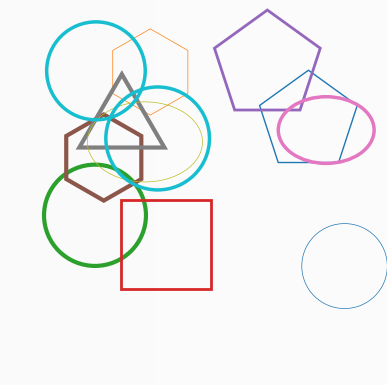[{"shape": "circle", "thickness": 0.5, "radius": 0.55, "center": [0.889, 0.309]}, {"shape": "pentagon", "thickness": 1, "radius": 0.66, "center": [0.796, 0.685]}, {"shape": "hexagon", "thickness": 0.5, "radius": 0.56, "center": [0.388, 0.813]}, {"shape": "circle", "thickness": 3, "radius": 0.66, "center": [0.245, 0.441]}, {"shape": "square", "thickness": 2, "radius": 0.58, "center": [0.429, 0.365]}, {"shape": "pentagon", "thickness": 2, "radius": 0.72, "center": [0.69, 0.83]}, {"shape": "hexagon", "thickness": 3, "radius": 0.56, "center": [0.268, 0.591]}, {"shape": "oval", "thickness": 2.5, "radius": 0.62, "center": [0.842, 0.662]}, {"shape": "triangle", "thickness": 3, "radius": 0.63, "center": [0.314, 0.68]}, {"shape": "oval", "thickness": 0.5, "radius": 0.74, "center": [0.374, 0.631]}, {"shape": "circle", "thickness": 2.5, "radius": 0.64, "center": [0.248, 0.816]}, {"shape": "circle", "thickness": 2.5, "radius": 0.67, "center": [0.407, 0.64]}]